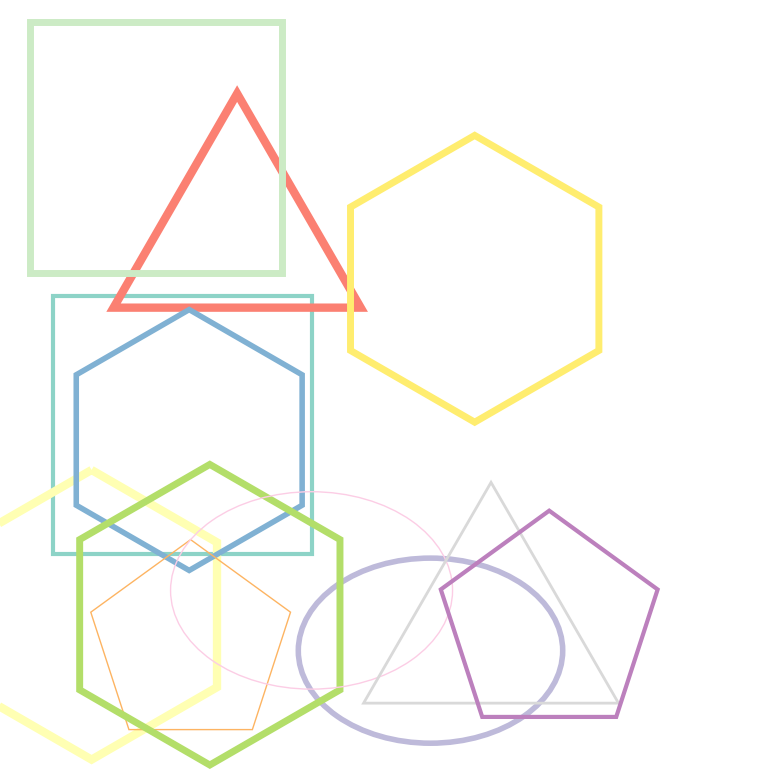[{"shape": "square", "thickness": 1.5, "radius": 0.84, "center": [0.237, 0.448]}, {"shape": "hexagon", "thickness": 3, "radius": 0.94, "center": [0.119, 0.202]}, {"shape": "oval", "thickness": 2, "radius": 0.86, "center": [0.559, 0.155]}, {"shape": "triangle", "thickness": 3, "radius": 0.93, "center": [0.308, 0.693]}, {"shape": "hexagon", "thickness": 2, "radius": 0.85, "center": [0.246, 0.429]}, {"shape": "pentagon", "thickness": 0.5, "radius": 0.68, "center": [0.248, 0.163]}, {"shape": "hexagon", "thickness": 2.5, "radius": 0.98, "center": [0.272, 0.202]}, {"shape": "oval", "thickness": 0.5, "radius": 0.92, "center": [0.405, 0.233]}, {"shape": "triangle", "thickness": 1, "radius": 0.96, "center": [0.638, 0.182]}, {"shape": "pentagon", "thickness": 1.5, "radius": 0.74, "center": [0.713, 0.189]}, {"shape": "square", "thickness": 2.5, "radius": 0.82, "center": [0.203, 0.809]}, {"shape": "hexagon", "thickness": 2.5, "radius": 0.93, "center": [0.616, 0.638]}]